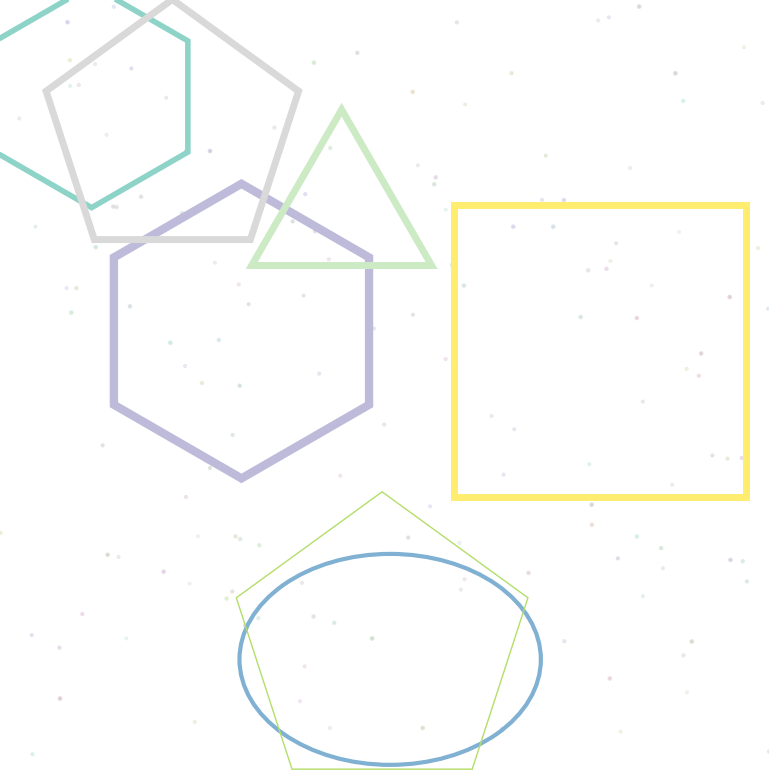[{"shape": "hexagon", "thickness": 2, "radius": 0.72, "center": [0.119, 0.875]}, {"shape": "hexagon", "thickness": 3, "radius": 0.96, "center": [0.314, 0.57]}, {"shape": "oval", "thickness": 1.5, "radius": 0.98, "center": [0.507, 0.144]}, {"shape": "pentagon", "thickness": 0.5, "radius": 1.0, "center": [0.496, 0.162]}, {"shape": "pentagon", "thickness": 2.5, "radius": 0.86, "center": [0.224, 0.828]}, {"shape": "triangle", "thickness": 2.5, "radius": 0.67, "center": [0.444, 0.723]}, {"shape": "square", "thickness": 2.5, "radius": 0.95, "center": [0.779, 0.544]}]